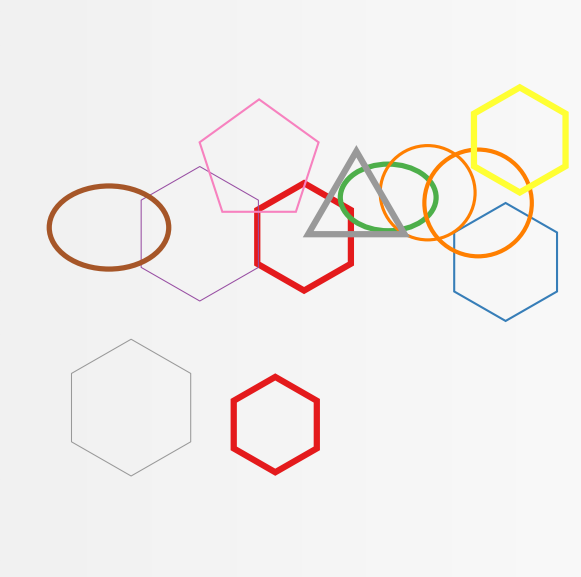[{"shape": "hexagon", "thickness": 3, "radius": 0.41, "center": [0.474, 0.264]}, {"shape": "hexagon", "thickness": 3, "radius": 0.46, "center": [0.523, 0.589]}, {"shape": "hexagon", "thickness": 1, "radius": 0.51, "center": [0.87, 0.545]}, {"shape": "oval", "thickness": 2.5, "radius": 0.41, "center": [0.668, 0.657]}, {"shape": "hexagon", "thickness": 0.5, "radius": 0.58, "center": [0.344, 0.594]}, {"shape": "circle", "thickness": 2, "radius": 0.46, "center": [0.823, 0.648]}, {"shape": "circle", "thickness": 1.5, "radius": 0.41, "center": [0.736, 0.665]}, {"shape": "hexagon", "thickness": 3, "radius": 0.45, "center": [0.894, 0.757]}, {"shape": "oval", "thickness": 2.5, "radius": 0.51, "center": [0.188, 0.605]}, {"shape": "pentagon", "thickness": 1, "radius": 0.54, "center": [0.446, 0.719]}, {"shape": "triangle", "thickness": 3, "radius": 0.48, "center": [0.613, 0.641]}, {"shape": "hexagon", "thickness": 0.5, "radius": 0.59, "center": [0.226, 0.293]}]